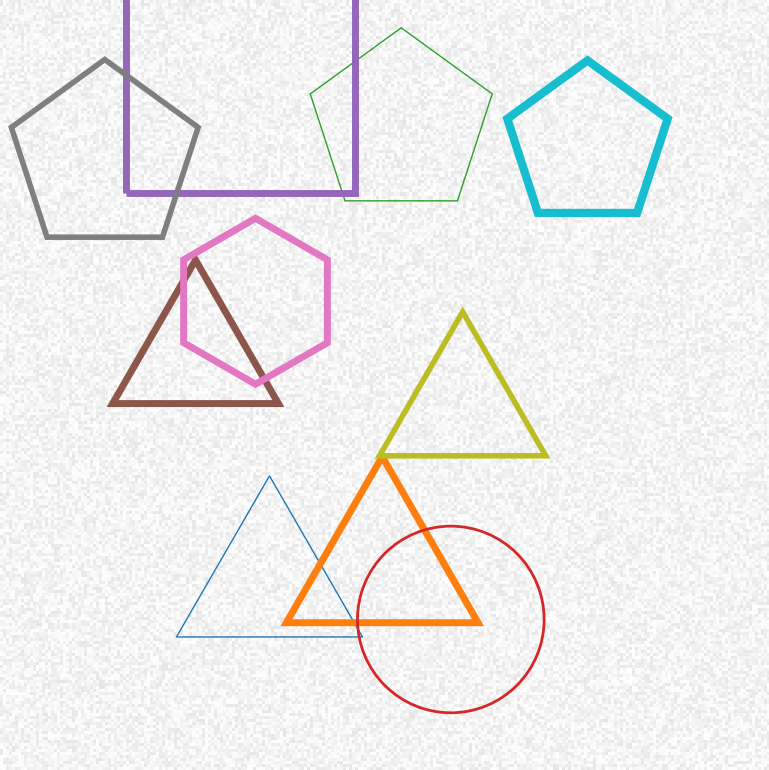[{"shape": "triangle", "thickness": 0.5, "radius": 0.7, "center": [0.35, 0.243]}, {"shape": "triangle", "thickness": 2.5, "radius": 0.72, "center": [0.496, 0.263]}, {"shape": "pentagon", "thickness": 0.5, "radius": 0.62, "center": [0.521, 0.84]}, {"shape": "circle", "thickness": 1, "radius": 0.61, "center": [0.585, 0.195]}, {"shape": "square", "thickness": 2.5, "radius": 0.74, "center": [0.312, 0.898]}, {"shape": "triangle", "thickness": 2.5, "radius": 0.62, "center": [0.254, 0.538]}, {"shape": "hexagon", "thickness": 2.5, "radius": 0.54, "center": [0.332, 0.609]}, {"shape": "pentagon", "thickness": 2, "radius": 0.64, "center": [0.136, 0.795]}, {"shape": "triangle", "thickness": 2, "radius": 0.62, "center": [0.601, 0.47]}, {"shape": "pentagon", "thickness": 3, "radius": 0.55, "center": [0.763, 0.812]}]